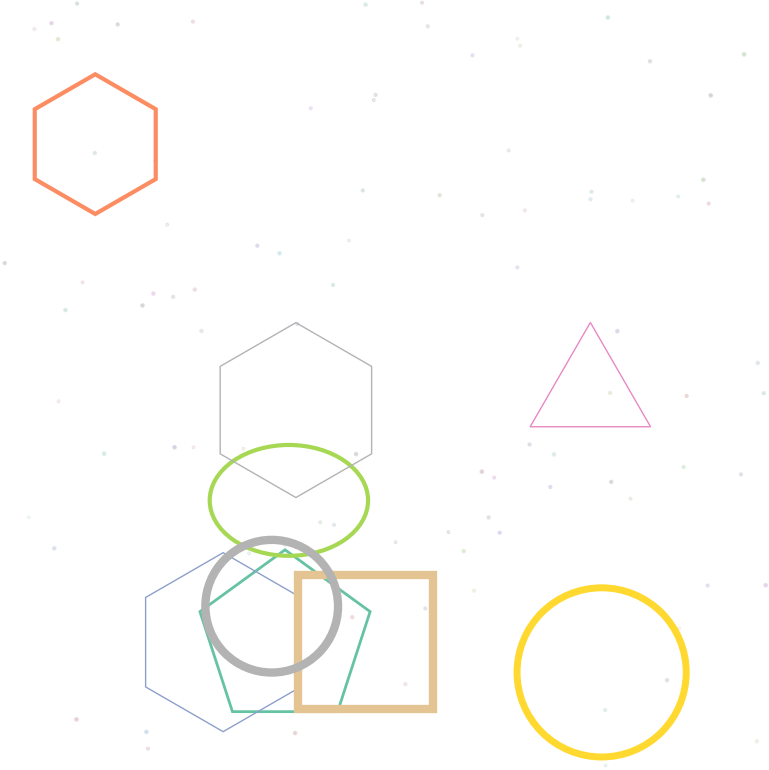[{"shape": "pentagon", "thickness": 1, "radius": 0.58, "center": [0.37, 0.17]}, {"shape": "hexagon", "thickness": 1.5, "radius": 0.45, "center": [0.124, 0.813]}, {"shape": "hexagon", "thickness": 0.5, "radius": 0.58, "center": [0.29, 0.166]}, {"shape": "triangle", "thickness": 0.5, "radius": 0.45, "center": [0.767, 0.491]}, {"shape": "oval", "thickness": 1.5, "radius": 0.51, "center": [0.375, 0.35]}, {"shape": "circle", "thickness": 2.5, "radius": 0.55, "center": [0.781, 0.127]}, {"shape": "square", "thickness": 3, "radius": 0.44, "center": [0.475, 0.166]}, {"shape": "circle", "thickness": 3, "radius": 0.43, "center": [0.353, 0.213]}, {"shape": "hexagon", "thickness": 0.5, "radius": 0.57, "center": [0.384, 0.467]}]